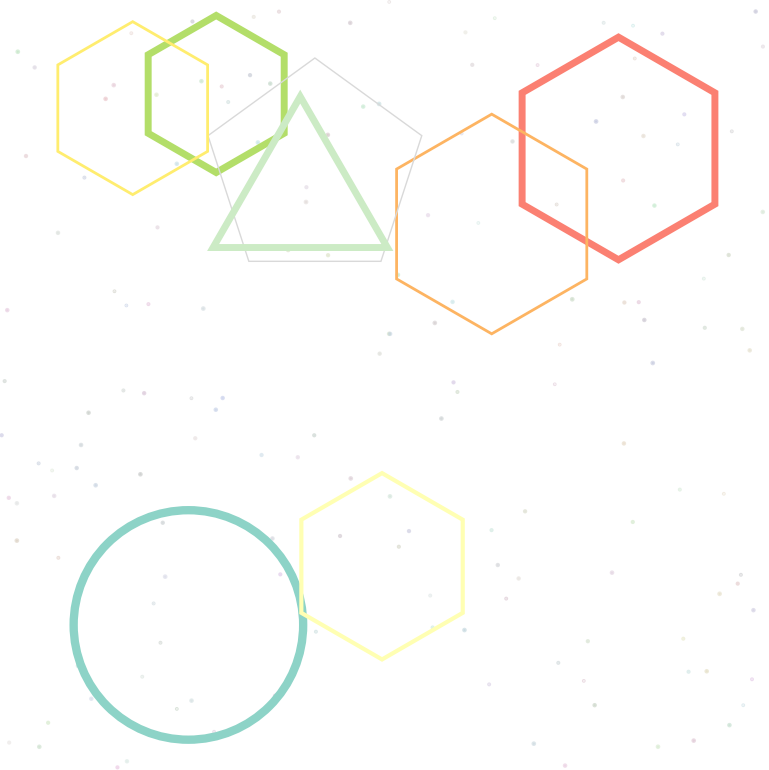[{"shape": "circle", "thickness": 3, "radius": 0.75, "center": [0.245, 0.188]}, {"shape": "hexagon", "thickness": 1.5, "radius": 0.6, "center": [0.496, 0.265]}, {"shape": "hexagon", "thickness": 2.5, "radius": 0.72, "center": [0.803, 0.807]}, {"shape": "hexagon", "thickness": 1, "radius": 0.71, "center": [0.639, 0.709]}, {"shape": "hexagon", "thickness": 2.5, "radius": 0.51, "center": [0.281, 0.878]}, {"shape": "pentagon", "thickness": 0.5, "radius": 0.73, "center": [0.409, 0.779]}, {"shape": "triangle", "thickness": 2.5, "radius": 0.65, "center": [0.39, 0.744]}, {"shape": "hexagon", "thickness": 1, "radius": 0.56, "center": [0.172, 0.86]}]